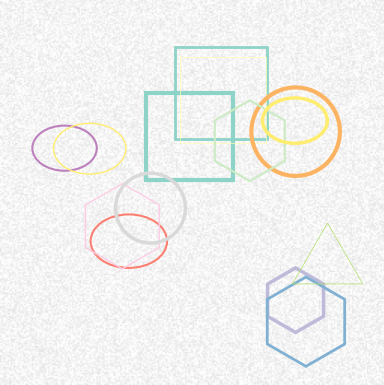[{"shape": "square", "thickness": 3, "radius": 0.56, "center": [0.492, 0.645]}, {"shape": "square", "thickness": 2, "radius": 0.6, "center": [0.574, 0.758]}, {"shape": "square", "thickness": 0.5, "radius": 0.56, "center": [0.578, 0.74]}, {"shape": "hexagon", "thickness": 2.5, "radius": 0.42, "center": [0.768, 0.22]}, {"shape": "oval", "thickness": 1.5, "radius": 0.5, "center": [0.335, 0.374]}, {"shape": "hexagon", "thickness": 2, "radius": 0.58, "center": [0.795, 0.165]}, {"shape": "circle", "thickness": 3, "radius": 0.57, "center": [0.768, 0.658]}, {"shape": "triangle", "thickness": 0.5, "radius": 0.53, "center": [0.851, 0.315]}, {"shape": "hexagon", "thickness": 1, "radius": 0.55, "center": [0.318, 0.412]}, {"shape": "circle", "thickness": 2.5, "radius": 0.45, "center": [0.391, 0.46]}, {"shape": "oval", "thickness": 1.5, "radius": 0.42, "center": [0.168, 0.615]}, {"shape": "hexagon", "thickness": 1.5, "radius": 0.52, "center": [0.649, 0.635]}, {"shape": "oval", "thickness": 2.5, "radius": 0.42, "center": [0.766, 0.687]}, {"shape": "oval", "thickness": 1, "radius": 0.47, "center": [0.233, 0.614]}]